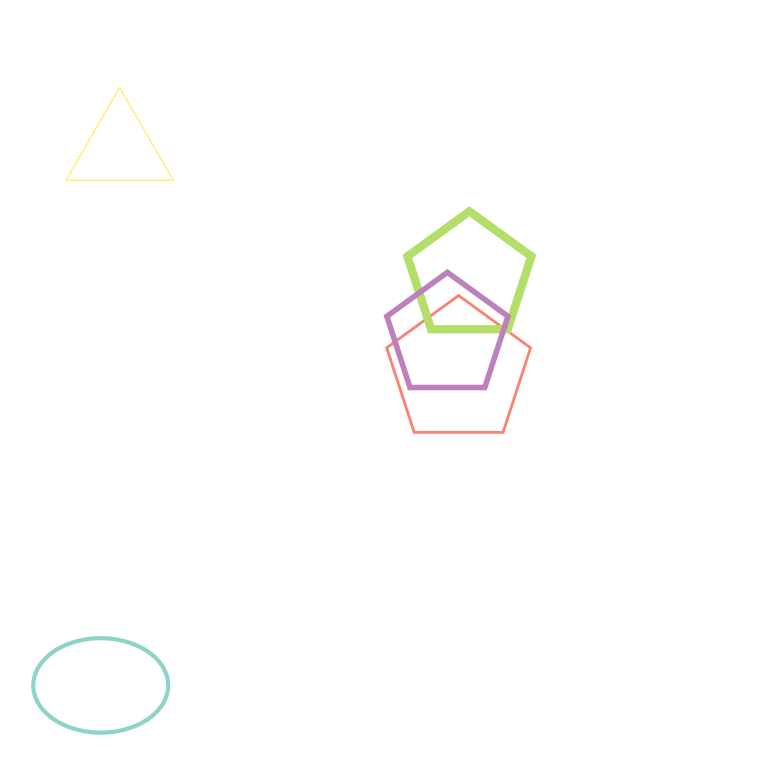[{"shape": "oval", "thickness": 1.5, "radius": 0.44, "center": [0.131, 0.11]}, {"shape": "pentagon", "thickness": 1, "radius": 0.49, "center": [0.596, 0.518]}, {"shape": "pentagon", "thickness": 3, "radius": 0.42, "center": [0.61, 0.641]}, {"shape": "pentagon", "thickness": 2, "radius": 0.41, "center": [0.581, 0.564]}, {"shape": "triangle", "thickness": 0.5, "radius": 0.4, "center": [0.155, 0.806]}]